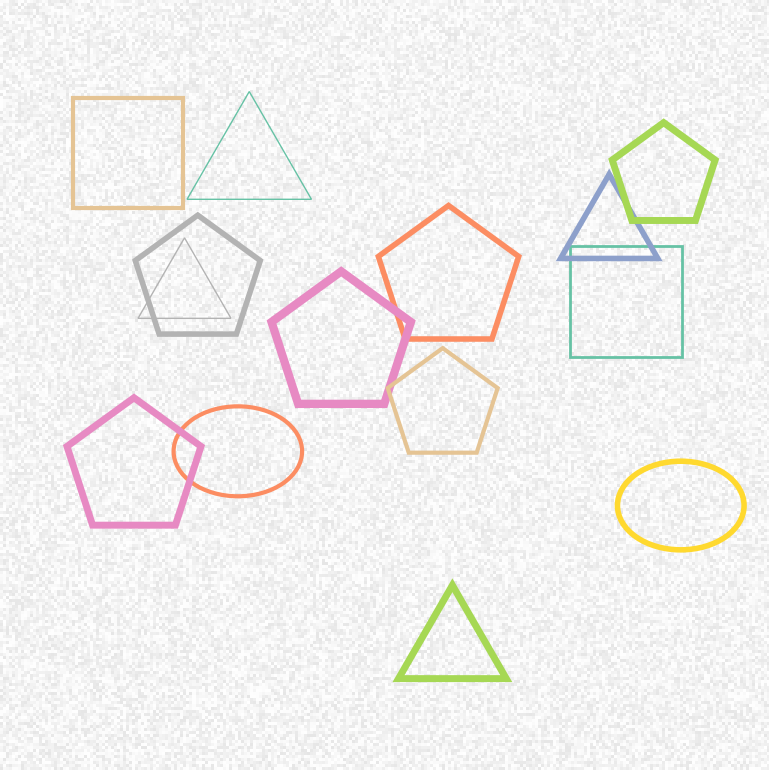[{"shape": "triangle", "thickness": 0.5, "radius": 0.47, "center": [0.324, 0.788]}, {"shape": "square", "thickness": 1, "radius": 0.36, "center": [0.813, 0.608]}, {"shape": "pentagon", "thickness": 2, "radius": 0.48, "center": [0.583, 0.637]}, {"shape": "oval", "thickness": 1.5, "radius": 0.42, "center": [0.309, 0.414]}, {"shape": "triangle", "thickness": 2, "radius": 0.36, "center": [0.791, 0.701]}, {"shape": "pentagon", "thickness": 3, "radius": 0.48, "center": [0.443, 0.552]}, {"shape": "pentagon", "thickness": 2.5, "radius": 0.46, "center": [0.174, 0.392]}, {"shape": "triangle", "thickness": 2.5, "radius": 0.4, "center": [0.588, 0.159]}, {"shape": "pentagon", "thickness": 2.5, "radius": 0.35, "center": [0.862, 0.77]}, {"shape": "oval", "thickness": 2, "radius": 0.41, "center": [0.884, 0.343]}, {"shape": "pentagon", "thickness": 1.5, "radius": 0.38, "center": [0.575, 0.473]}, {"shape": "square", "thickness": 1.5, "radius": 0.36, "center": [0.166, 0.802]}, {"shape": "pentagon", "thickness": 2, "radius": 0.43, "center": [0.257, 0.635]}, {"shape": "triangle", "thickness": 0.5, "radius": 0.35, "center": [0.24, 0.621]}]